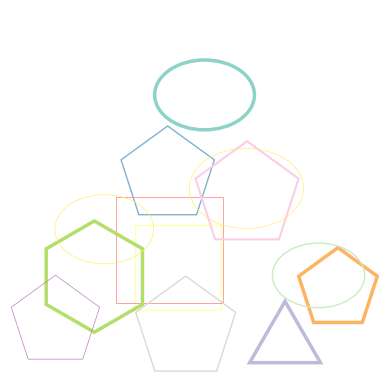[{"shape": "oval", "thickness": 2.5, "radius": 0.65, "center": [0.531, 0.753]}, {"shape": "square", "thickness": 1, "radius": 0.55, "center": [0.462, 0.304]}, {"shape": "triangle", "thickness": 2.5, "radius": 0.53, "center": [0.74, 0.111]}, {"shape": "square", "thickness": 0.5, "radius": 0.69, "center": [0.44, 0.352]}, {"shape": "pentagon", "thickness": 1, "radius": 0.64, "center": [0.436, 0.545]}, {"shape": "pentagon", "thickness": 2.5, "radius": 0.54, "center": [0.878, 0.249]}, {"shape": "hexagon", "thickness": 2.5, "radius": 0.72, "center": [0.245, 0.282]}, {"shape": "pentagon", "thickness": 1.5, "radius": 0.7, "center": [0.642, 0.492]}, {"shape": "pentagon", "thickness": 1, "radius": 0.68, "center": [0.482, 0.146]}, {"shape": "pentagon", "thickness": 0.5, "radius": 0.6, "center": [0.144, 0.165]}, {"shape": "oval", "thickness": 1, "radius": 0.6, "center": [0.827, 0.285]}, {"shape": "oval", "thickness": 0.5, "radius": 0.64, "center": [0.271, 0.405]}, {"shape": "oval", "thickness": 0.5, "radius": 0.74, "center": [0.64, 0.511]}]